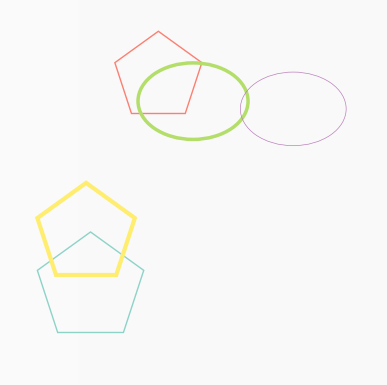[{"shape": "pentagon", "thickness": 1, "radius": 0.72, "center": [0.234, 0.253]}, {"shape": "pentagon", "thickness": 1, "radius": 0.59, "center": [0.409, 0.801]}, {"shape": "oval", "thickness": 2.5, "radius": 0.71, "center": [0.498, 0.737]}, {"shape": "oval", "thickness": 0.5, "radius": 0.68, "center": [0.757, 0.717]}, {"shape": "pentagon", "thickness": 3, "radius": 0.66, "center": [0.222, 0.393]}]